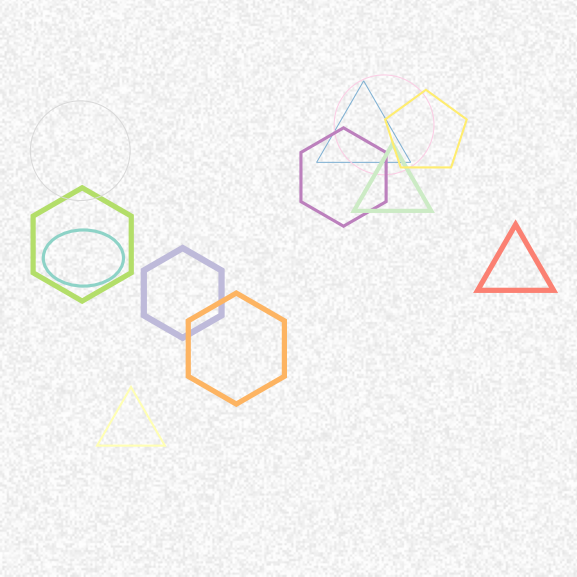[{"shape": "oval", "thickness": 1.5, "radius": 0.35, "center": [0.144, 0.552]}, {"shape": "triangle", "thickness": 1, "radius": 0.34, "center": [0.227, 0.261]}, {"shape": "hexagon", "thickness": 3, "radius": 0.39, "center": [0.316, 0.492]}, {"shape": "triangle", "thickness": 2.5, "radius": 0.38, "center": [0.893, 0.534]}, {"shape": "triangle", "thickness": 0.5, "radius": 0.47, "center": [0.63, 0.765]}, {"shape": "hexagon", "thickness": 2.5, "radius": 0.48, "center": [0.409, 0.396]}, {"shape": "hexagon", "thickness": 2.5, "radius": 0.49, "center": [0.142, 0.576]}, {"shape": "circle", "thickness": 0.5, "radius": 0.43, "center": [0.665, 0.783]}, {"shape": "circle", "thickness": 0.5, "radius": 0.43, "center": [0.139, 0.738]}, {"shape": "hexagon", "thickness": 1.5, "radius": 0.43, "center": [0.595, 0.693]}, {"shape": "triangle", "thickness": 2, "radius": 0.39, "center": [0.68, 0.673]}, {"shape": "pentagon", "thickness": 1, "radius": 0.37, "center": [0.738, 0.769]}]